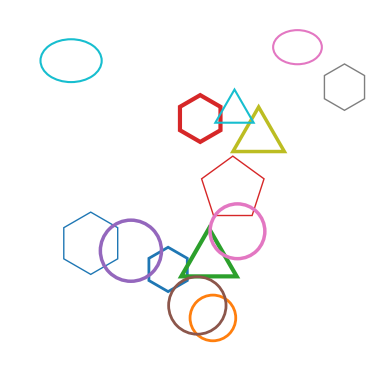[{"shape": "hexagon", "thickness": 2, "radius": 0.29, "center": [0.437, 0.3]}, {"shape": "hexagon", "thickness": 1, "radius": 0.4, "center": [0.236, 0.368]}, {"shape": "circle", "thickness": 2, "radius": 0.3, "center": [0.553, 0.174]}, {"shape": "triangle", "thickness": 3, "radius": 0.42, "center": [0.543, 0.324]}, {"shape": "pentagon", "thickness": 1, "radius": 0.43, "center": [0.605, 0.509]}, {"shape": "hexagon", "thickness": 3, "radius": 0.3, "center": [0.52, 0.692]}, {"shape": "circle", "thickness": 2.5, "radius": 0.4, "center": [0.34, 0.349]}, {"shape": "circle", "thickness": 2, "radius": 0.37, "center": [0.513, 0.207]}, {"shape": "circle", "thickness": 2.5, "radius": 0.36, "center": [0.617, 0.399]}, {"shape": "oval", "thickness": 1.5, "radius": 0.32, "center": [0.773, 0.877]}, {"shape": "hexagon", "thickness": 1, "radius": 0.3, "center": [0.895, 0.774]}, {"shape": "triangle", "thickness": 2.5, "radius": 0.39, "center": [0.672, 0.645]}, {"shape": "oval", "thickness": 1.5, "radius": 0.4, "center": [0.185, 0.842]}, {"shape": "triangle", "thickness": 1.5, "radius": 0.29, "center": [0.609, 0.71]}]